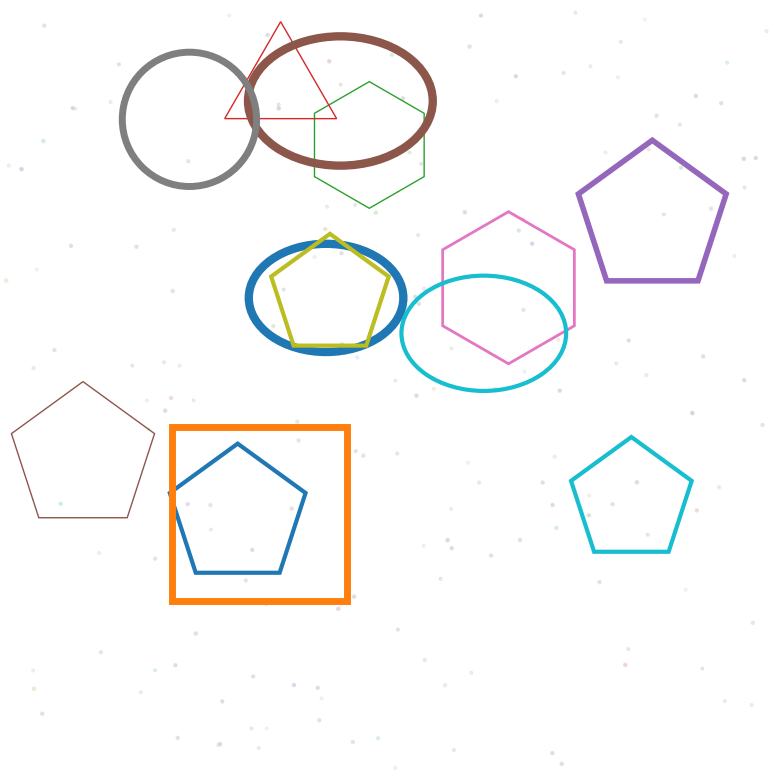[{"shape": "pentagon", "thickness": 1.5, "radius": 0.46, "center": [0.309, 0.331]}, {"shape": "oval", "thickness": 3, "radius": 0.5, "center": [0.423, 0.613]}, {"shape": "square", "thickness": 2.5, "radius": 0.57, "center": [0.337, 0.333]}, {"shape": "hexagon", "thickness": 0.5, "radius": 0.41, "center": [0.48, 0.812]}, {"shape": "triangle", "thickness": 0.5, "radius": 0.42, "center": [0.364, 0.888]}, {"shape": "pentagon", "thickness": 2, "radius": 0.5, "center": [0.847, 0.717]}, {"shape": "oval", "thickness": 3, "radius": 0.6, "center": [0.442, 0.869]}, {"shape": "pentagon", "thickness": 0.5, "radius": 0.49, "center": [0.108, 0.407]}, {"shape": "hexagon", "thickness": 1, "radius": 0.49, "center": [0.66, 0.626]}, {"shape": "circle", "thickness": 2.5, "radius": 0.44, "center": [0.246, 0.845]}, {"shape": "pentagon", "thickness": 1.5, "radius": 0.4, "center": [0.428, 0.616]}, {"shape": "oval", "thickness": 1.5, "radius": 0.53, "center": [0.628, 0.567]}, {"shape": "pentagon", "thickness": 1.5, "radius": 0.41, "center": [0.82, 0.35]}]